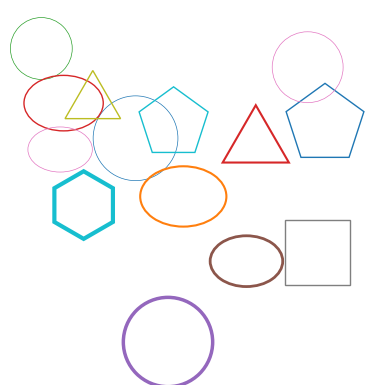[{"shape": "pentagon", "thickness": 1, "radius": 0.53, "center": [0.844, 0.677]}, {"shape": "circle", "thickness": 0.5, "radius": 0.55, "center": [0.352, 0.641]}, {"shape": "oval", "thickness": 1.5, "radius": 0.56, "center": [0.476, 0.49]}, {"shape": "circle", "thickness": 0.5, "radius": 0.4, "center": [0.107, 0.874]}, {"shape": "oval", "thickness": 1, "radius": 0.51, "center": [0.165, 0.732]}, {"shape": "triangle", "thickness": 1.5, "radius": 0.5, "center": [0.664, 0.627]}, {"shape": "circle", "thickness": 2.5, "radius": 0.58, "center": [0.436, 0.112]}, {"shape": "oval", "thickness": 2, "radius": 0.47, "center": [0.64, 0.322]}, {"shape": "oval", "thickness": 0.5, "radius": 0.42, "center": [0.156, 0.612]}, {"shape": "circle", "thickness": 0.5, "radius": 0.46, "center": [0.799, 0.825]}, {"shape": "square", "thickness": 1, "radius": 0.42, "center": [0.824, 0.344]}, {"shape": "triangle", "thickness": 1, "radius": 0.42, "center": [0.241, 0.733]}, {"shape": "hexagon", "thickness": 3, "radius": 0.44, "center": [0.217, 0.467]}, {"shape": "pentagon", "thickness": 1, "radius": 0.47, "center": [0.451, 0.68]}]